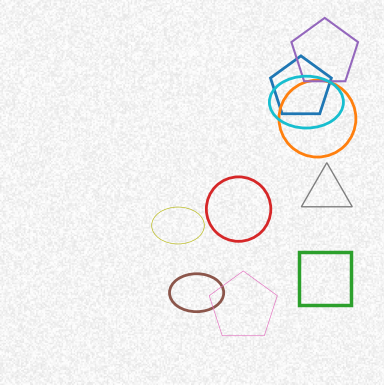[{"shape": "pentagon", "thickness": 2, "radius": 0.42, "center": [0.782, 0.772]}, {"shape": "circle", "thickness": 2, "radius": 0.5, "center": [0.824, 0.692]}, {"shape": "square", "thickness": 2.5, "radius": 0.34, "center": [0.844, 0.276]}, {"shape": "circle", "thickness": 2, "radius": 0.42, "center": [0.62, 0.457]}, {"shape": "pentagon", "thickness": 1.5, "radius": 0.45, "center": [0.843, 0.863]}, {"shape": "oval", "thickness": 2, "radius": 0.35, "center": [0.511, 0.24]}, {"shape": "pentagon", "thickness": 0.5, "radius": 0.46, "center": [0.632, 0.203]}, {"shape": "triangle", "thickness": 1, "radius": 0.38, "center": [0.849, 0.501]}, {"shape": "oval", "thickness": 0.5, "radius": 0.34, "center": [0.462, 0.414]}, {"shape": "oval", "thickness": 2, "radius": 0.48, "center": [0.796, 0.735]}]